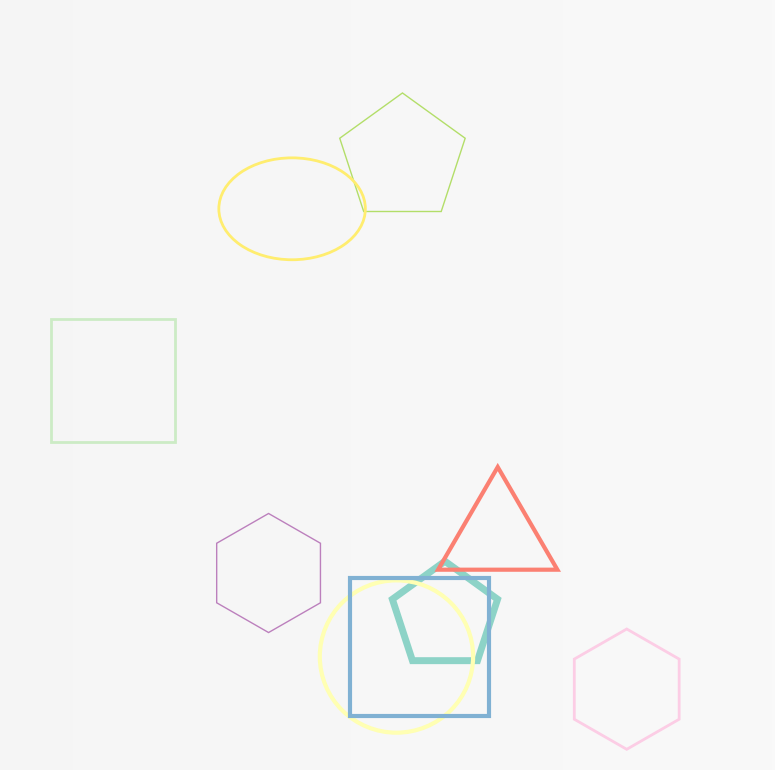[{"shape": "pentagon", "thickness": 2.5, "radius": 0.36, "center": [0.574, 0.2]}, {"shape": "circle", "thickness": 1.5, "radius": 0.49, "center": [0.512, 0.147]}, {"shape": "triangle", "thickness": 1.5, "radius": 0.44, "center": [0.642, 0.305]}, {"shape": "square", "thickness": 1.5, "radius": 0.45, "center": [0.541, 0.16]}, {"shape": "pentagon", "thickness": 0.5, "radius": 0.43, "center": [0.519, 0.794]}, {"shape": "hexagon", "thickness": 1, "radius": 0.39, "center": [0.809, 0.105]}, {"shape": "hexagon", "thickness": 0.5, "radius": 0.39, "center": [0.347, 0.256]}, {"shape": "square", "thickness": 1, "radius": 0.4, "center": [0.146, 0.506]}, {"shape": "oval", "thickness": 1, "radius": 0.47, "center": [0.377, 0.729]}]